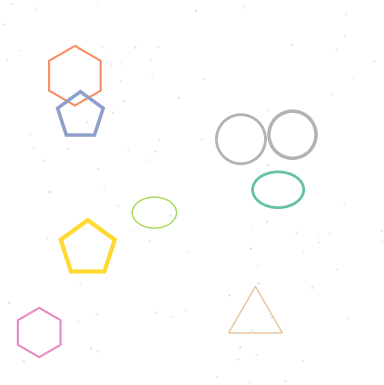[{"shape": "oval", "thickness": 2, "radius": 0.33, "center": [0.722, 0.507]}, {"shape": "hexagon", "thickness": 1.5, "radius": 0.39, "center": [0.195, 0.803]}, {"shape": "pentagon", "thickness": 2.5, "radius": 0.31, "center": [0.209, 0.7]}, {"shape": "hexagon", "thickness": 1.5, "radius": 0.32, "center": [0.102, 0.136]}, {"shape": "oval", "thickness": 1, "radius": 0.29, "center": [0.401, 0.448]}, {"shape": "pentagon", "thickness": 3, "radius": 0.37, "center": [0.228, 0.354]}, {"shape": "triangle", "thickness": 1, "radius": 0.4, "center": [0.664, 0.176]}, {"shape": "circle", "thickness": 2.5, "radius": 0.31, "center": [0.76, 0.65]}, {"shape": "circle", "thickness": 2, "radius": 0.32, "center": [0.626, 0.638]}]